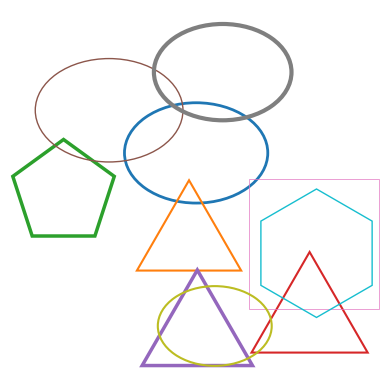[{"shape": "oval", "thickness": 2, "radius": 0.93, "center": [0.509, 0.603]}, {"shape": "triangle", "thickness": 1.5, "radius": 0.78, "center": [0.491, 0.375]}, {"shape": "pentagon", "thickness": 2.5, "radius": 0.69, "center": [0.165, 0.499]}, {"shape": "triangle", "thickness": 1.5, "radius": 0.87, "center": [0.804, 0.171]}, {"shape": "triangle", "thickness": 2.5, "radius": 0.83, "center": [0.513, 0.133]}, {"shape": "oval", "thickness": 1, "radius": 0.96, "center": [0.283, 0.714]}, {"shape": "square", "thickness": 0.5, "radius": 0.85, "center": [0.816, 0.367]}, {"shape": "oval", "thickness": 3, "radius": 0.89, "center": [0.578, 0.813]}, {"shape": "oval", "thickness": 1.5, "radius": 0.74, "center": [0.558, 0.153]}, {"shape": "hexagon", "thickness": 1, "radius": 0.83, "center": [0.822, 0.342]}]